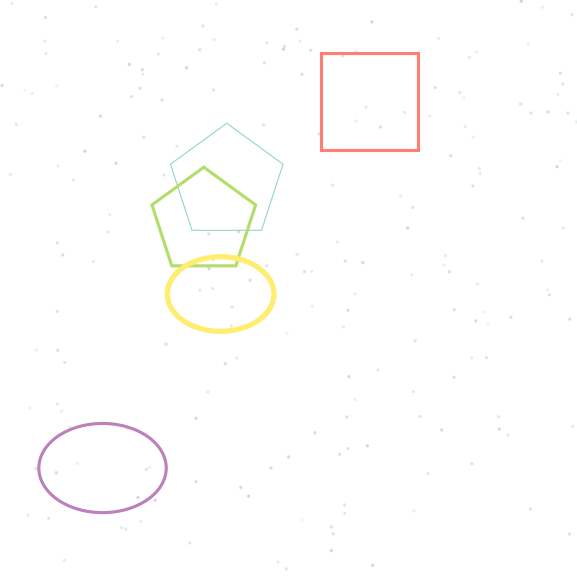[{"shape": "pentagon", "thickness": 0.5, "radius": 0.51, "center": [0.393, 0.683]}, {"shape": "square", "thickness": 1.5, "radius": 0.42, "center": [0.64, 0.823]}, {"shape": "pentagon", "thickness": 1.5, "radius": 0.47, "center": [0.353, 0.615]}, {"shape": "oval", "thickness": 1.5, "radius": 0.55, "center": [0.178, 0.189]}, {"shape": "oval", "thickness": 2.5, "radius": 0.46, "center": [0.382, 0.49]}]